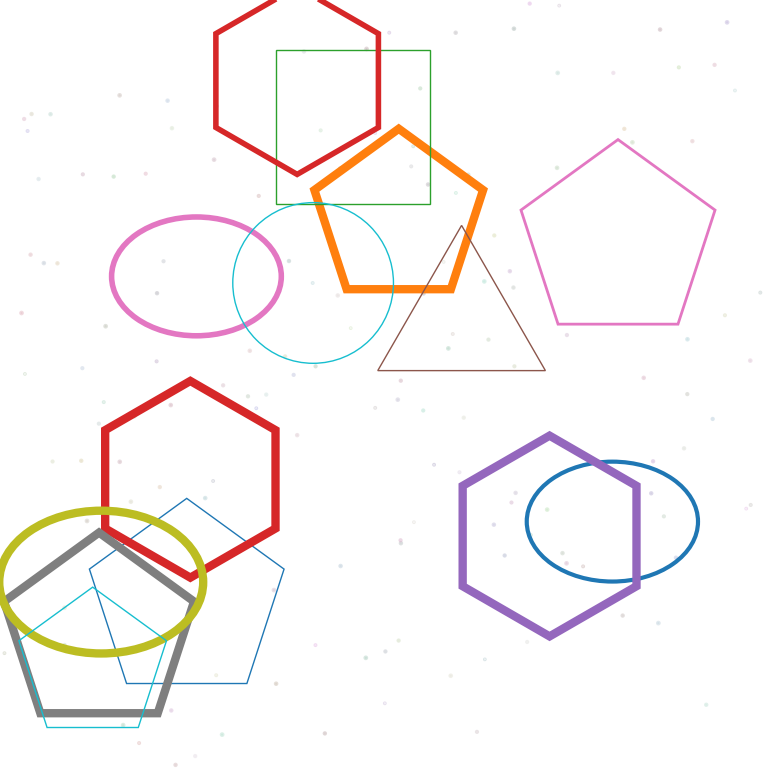[{"shape": "pentagon", "thickness": 0.5, "radius": 0.66, "center": [0.243, 0.22]}, {"shape": "oval", "thickness": 1.5, "radius": 0.56, "center": [0.795, 0.323]}, {"shape": "pentagon", "thickness": 3, "radius": 0.58, "center": [0.518, 0.718]}, {"shape": "square", "thickness": 0.5, "radius": 0.5, "center": [0.459, 0.836]}, {"shape": "hexagon", "thickness": 2, "radius": 0.61, "center": [0.386, 0.895]}, {"shape": "hexagon", "thickness": 3, "radius": 0.64, "center": [0.247, 0.378]}, {"shape": "hexagon", "thickness": 3, "radius": 0.65, "center": [0.714, 0.304]}, {"shape": "triangle", "thickness": 0.5, "radius": 0.63, "center": [0.599, 0.582]}, {"shape": "pentagon", "thickness": 1, "radius": 0.66, "center": [0.803, 0.686]}, {"shape": "oval", "thickness": 2, "radius": 0.55, "center": [0.255, 0.641]}, {"shape": "pentagon", "thickness": 3, "radius": 0.65, "center": [0.129, 0.179]}, {"shape": "oval", "thickness": 3, "radius": 0.66, "center": [0.131, 0.244]}, {"shape": "pentagon", "thickness": 0.5, "radius": 0.5, "center": [0.12, 0.137]}, {"shape": "circle", "thickness": 0.5, "radius": 0.52, "center": [0.407, 0.633]}]